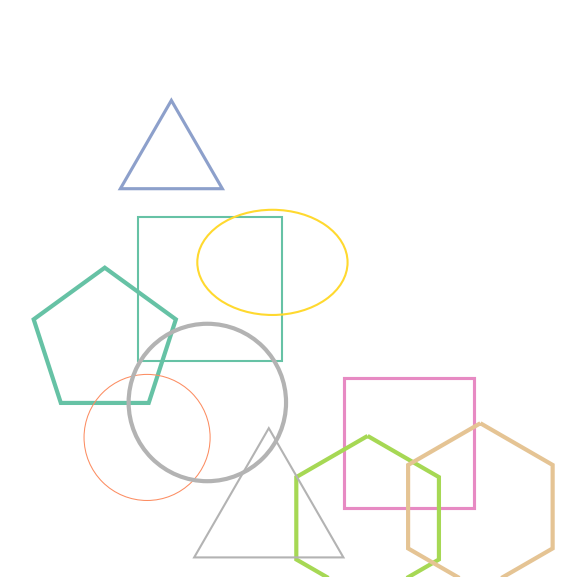[{"shape": "pentagon", "thickness": 2, "radius": 0.65, "center": [0.181, 0.406]}, {"shape": "square", "thickness": 1, "radius": 0.62, "center": [0.364, 0.499]}, {"shape": "circle", "thickness": 0.5, "radius": 0.55, "center": [0.255, 0.242]}, {"shape": "triangle", "thickness": 1.5, "radius": 0.51, "center": [0.297, 0.723]}, {"shape": "square", "thickness": 1.5, "radius": 0.56, "center": [0.708, 0.232]}, {"shape": "hexagon", "thickness": 2, "radius": 0.71, "center": [0.637, 0.102]}, {"shape": "oval", "thickness": 1, "radius": 0.65, "center": [0.472, 0.545]}, {"shape": "hexagon", "thickness": 2, "radius": 0.72, "center": [0.832, 0.122]}, {"shape": "triangle", "thickness": 1, "radius": 0.75, "center": [0.465, 0.109]}, {"shape": "circle", "thickness": 2, "radius": 0.68, "center": [0.359, 0.302]}]